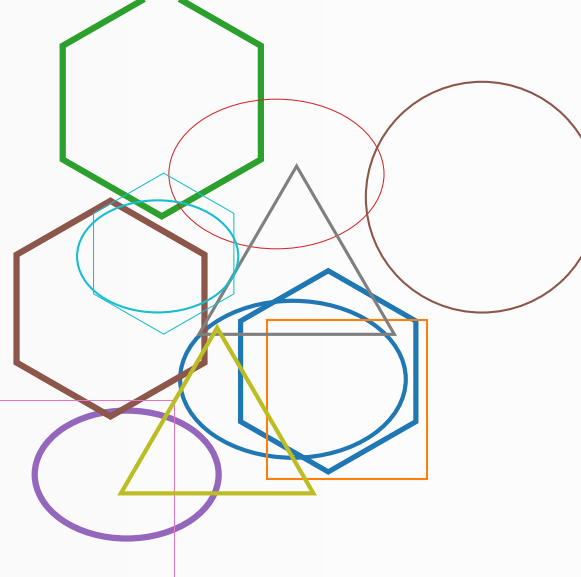[{"shape": "hexagon", "thickness": 2.5, "radius": 0.87, "center": [0.565, 0.356]}, {"shape": "oval", "thickness": 2, "radius": 0.97, "center": [0.504, 0.342]}, {"shape": "square", "thickness": 1, "radius": 0.69, "center": [0.597, 0.307]}, {"shape": "hexagon", "thickness": 3, "radius": 0.98, "center": [0.278, 0.821]}, {"shape": "oval", "thickness": 0.5, "radius": 0.93, "center": [0.476, 0.698]}, {"shape": "oval", "thickness": 3, "radius": 0.79, "center": [0.218, 0.177]}, {"shape": "circle", "thickness": 1, "radius": 1.0, "center": [0.829, 0.658]}, {"shape": "hexagon", "thickness": 3, "radius": 0.93, "center": [0.19, 0.465]}, {"shape": "square", "thickness": 0.5, "radius": 0.86, "center": [0.128, 0.134]}, {"shape": "triangle", "thickness": 1.5, "radius": 0.97, "center": [0.51, 0.517]}, {"shape": "triangle", "thickness": 2, "radius": 0.96, "center": [0.374, 0.24]}, {"shape": "hexagon", "thickness": 0.5, "radius": 0.7, "center": [0.282, 0.56]}, {"shape": "oval", "thickness": 1, "radius": 0.69, "center": [0.271, 0.555]}]